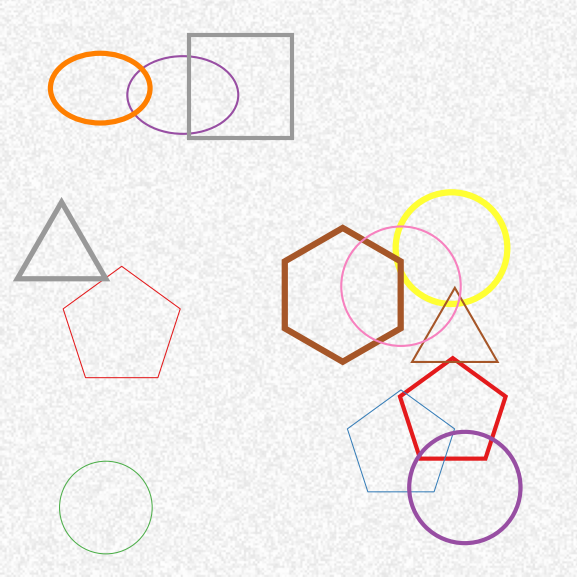[{"shape": "pentagon", "thickness": 0.5, "radius": 0.53, "center": [0.211, 0.431]}, {"shape": "pentagon", "thickness": 2, "radius": 0.48, "center": [0.784, 0.283]}, {"shape": "pentagon", "thickness": 0.5, "radius": 0.49, "center": [0.694, 0.226]}, {"shape": "circle", "thickness": 0.5, "radius": 0.4, "center": [0.183, 0.12]}, {"shape": "oval", "thickness": 1, "radius": 0.48, "center": [0.317, 0.835]}, {"shape": "circle", "thickness": 2, "radius": 0.48, "center": [0.805, 0.155]}, {"shape": "oval", "thickness": 2.5, "radius": 0.43, "center": [0.174, 0.847]}, {"shape": "circle", "thickness": 3, "radius": 0.48, "center": [0.782, 0.569]}, {"shape": "triangle", "thickness": 1, "radius": 0.43, "center": [0.788, 0.415]}, {"shape": "hexagon", "thickness": 3, "radius": 0.58, "center": [0.593, 0.489]}, {"shape": "circle", "thickness": 1, "radius": 0.52, "center": [0.694, 0.504]}, {"shape": "square", "thickness": 2, "radius": 0.45, "center": [0.416, 0.849]}, {"shape": "triangle", "thickness": 2.5, "radius": 0.44, "center": [0.107, 0.561]}]